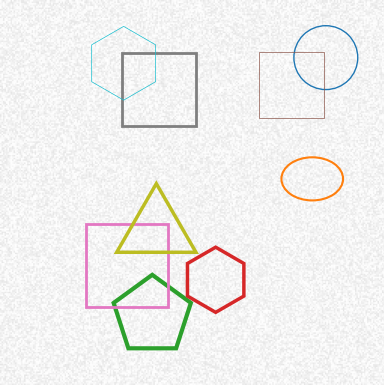[{"shape": "circle", "thickness": 1, "radius": 0.41, "center": [0.846, 0.85]}, {"shape": "oval", "thickness": 1.5, "radius": 0.4, "center": [0.811, 0.535]}, {"shape": "pentagon", "thickness": 3, "radius": 0.53, "center": [0.395, 0.181]}, {"shape": "hexagon", "thickness": 2.5, "radius": 0.42, "center": [0.56, 0.273]}, {"shape": "square", "thickness": 0.5, "radius": 0.42, "center": [0.757, 0.779]}, {"shape": "square", "thickness": 2, "radius": 0.53, "center": [0.33, 0.311]}, {"shape": "square", "thickness": 2, "radius": 0.48, "center": [0.412, 0.768]}, {"shape": "triangle", "thickness": 2.5, "radius": 0.59, "center": [0.406, 0.404]}, {"shape": "hexagon", "thickness": 0.5, "radius": 0.48, "center": [0.321, 0.836]}]